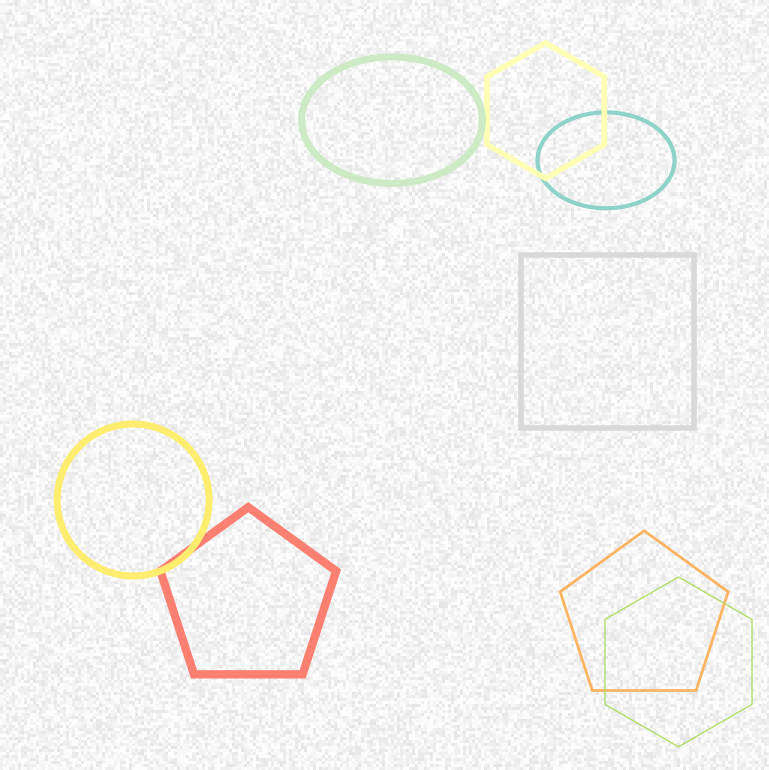[{"shape": "oval", "thickness": 1.5, "radius": 0.44, "center": [0.787, 0.792]}, {"shape": "hexagon", "thickness": 2, "radius": 0.44, "center": [0.709, 0.856]}, {"shape": "pentagon", "thickness": 3, "radius": 0.6, "center": [0.322, 0.221]}, {"shape": "pentagon", "thickness": 1, "radius": 0.57, "center": [0.837, 0.196]}, {"shape": "hexagon", "thickness": 0.5, "radius": 0.55, "center": [0.881, 0.14]}, {"shape": "square", "thickness": 2, "radius": 0.56, "center": [0.789, 0.557]}, {"shape": "oval", "thickness": 2.5, "radius": 0.59, "center": [0.509, 0.844]}, {"shape": "circle", "thickness": 2.5, "radius": 0.49, "center": [0.173, 0.351]}]